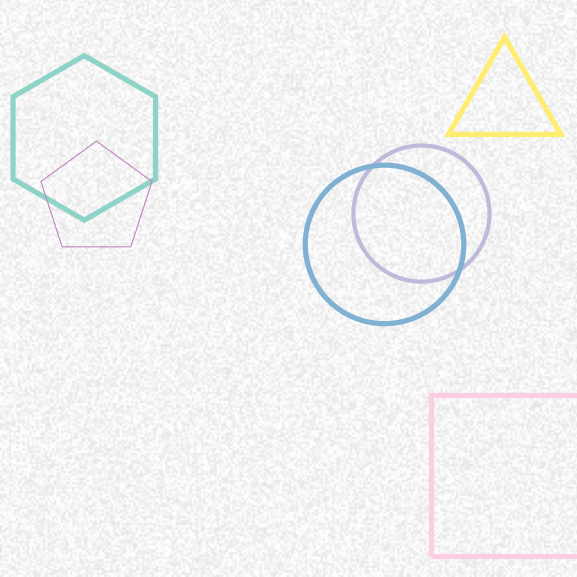[{"shape": "hexagon", "thickness": 2.5, "radius": 0.71, "center": [0.146, 0.76]}, {"shape": "circle", "thickness": 2, "radius": 0.59, "center": [0.73, 0.629]}, {"shape": "circle", "thickness": 2.5, "radius": 0.69, "center": [0.666, 0.576]}, {"shape": "square", "thickness": 2.5, "radius": 0.7, "center": [0.885, 0.176]}, {"shape": "pentagon", "thickness": 0.5, "radius": 0.51, "center": [0.167, 0.654]}, {"shape": "triangle", "thickness": 2.5, "radius": 0.56, "center": [0.874, 0.823]}]